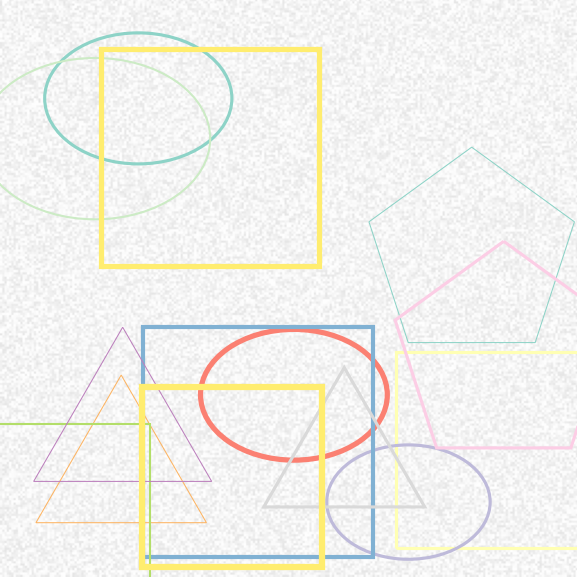[{"shape": "oval", "thickness": 1.5, "radius": 0.81, "center": [0.239, 0.829]}, {"shape": "pentagon", "thickness": 0.5, "radius": 0.94, "center": [0.817, 0.557]}, {"shape": "square", "thickness": 1.5, "radius": 0.85, "center": [0.854, 0.22]}, {"shape": "oval", "thickness": 1.5, "radius": 0.71, "center": [0.707, 0.13]}, {"shape": "oval", "thickness": 2.5, "radius": 0.81, "center": [0.509, 0.316]}, {"shape": "square", "thickness": 2, "radius": 1.0, "center": [0.446, 0.233]}, {"shape": "triangle", "thickness": 0.5, "radius": 0.85, "center": [0.21, 0.179]}, {"shape": "square", "thickness": 1, "radius": 0.67, "center": [0.126, 0.13]}, {"shape": "pentagon", "thickness": 1.5, "radius": 0.99, "center": [0.872, 0.384]}, {"shape": "triangle", "thickness": 1.5, "radius": 0.8, "center": [0.596, 0.202]}, {"shape": "triangle", "thickness": 0.5, "radius": 0.89, "center": [0.212, 0.255]}, {"shape": "oval", "thickness": 1, "radius": 1.0, "center": [0.164, 0.759]}, {"shape": "square", "thickness": 3, "radius": 0.78, "center": [0.402, 0.173]}, {"shape": "square", "thickness": 2.5, "radius": 0.94, "center": [0.364, 0.726]}]